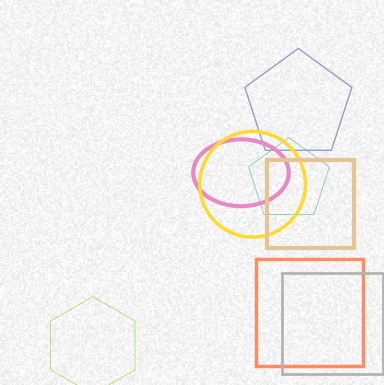[{"shape": "pentagon", "thickness": 0.5, "radius": 0.55, "center": [0.751, 0.532]}, {"shape": "square", "thickness": 2.5, "radius": 0.7, "center": [0.803, 0.189]}, {"shape": "pentagon", "thickness": 1, "radius": 0.73, "center": [0.775, 0.728]}, {"shape": "oval", "thickness": 3, "radius": 0.62, "center": [0.626, 0.551]}, {"shape": "hexagon", "thickness": 0.5, "radius": 0.63, "center": [0.241, 0.103]}, {"shape": "circle", "thickness": 2.5, "radius": 0.69, "center": [0.656, 0.521]}, {"shape": "square", "thickness": 3, "radius": 0.57, "center": [0.806, 0.47]}, {"shape": "square", "thickness": 2, "radius": 0.65, "center": [0.863, 0.161]}]